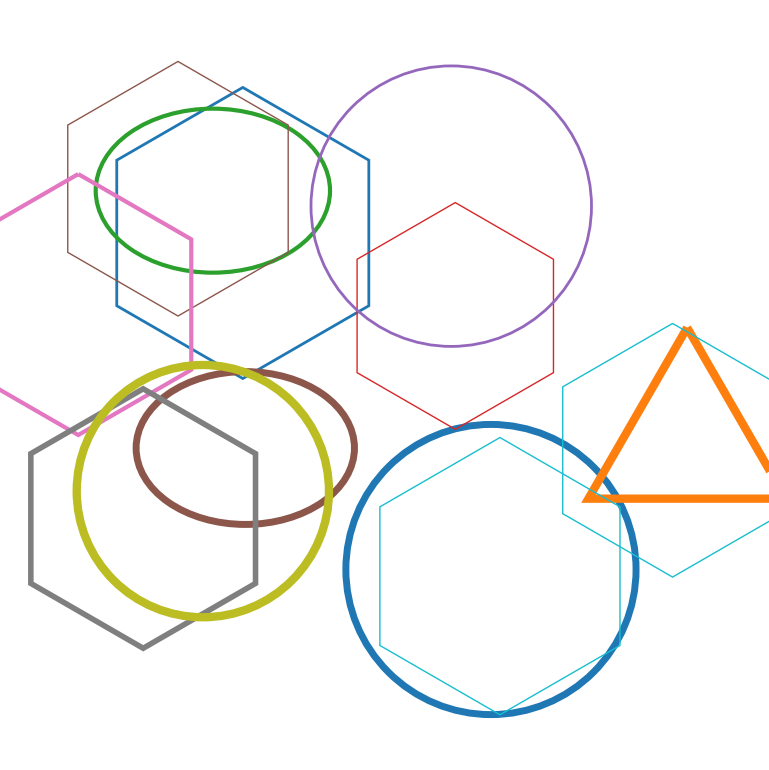[{"shape": "hexagon", "thickness": 1, "radius": 0.94, "center": [0.315, 0.697]}, {"shape": "circle", "thickness": 2.5, "radius": 0.94, "center": [0.638, 0.26]}, {"shape": "triangle", "thickness": 3, "radius": 0.74, "center": [0.892, 0.426]}, {"shape": "oval", "thickness": 1.5, "radius": 0.76, "center": [0.276, 0.752]}, {"shape": "hexagon", "thickness": 0.5, "radius": 0.74, "center": [0.591, 0.59]}, {"shape": "circle", "thickness": 1, "radius": 0.91, "center": [0.586, 0.732]}, {"shape": "oval", "thickness": 2.5, "radius": 0.71, "center": [0.319, 0.418]}, {"shape": "hexagon", "thickness": 0.5, "radius": 0.83, "center": [0.231, 0.755]}, {"shape": "hexagon", "thickness": 1.5, "radius": 0.85, "center": [0.102, 0.604]}, {"shape": "hexagon", "thickness": 2, "radius": 0.84, "center": [0.186, 0.327]}, {"shape": "circle", "thickness": 3, "radius": 0.82, "center": [0.263, 0.362]}, {"shape": "hexagon", "thickness": 0.5, "radius": 0.9, "center": [0.649, 0.252]}, {"shape": "hexagon", "thickness": 0.5, "radius": 0.82, "center": [0.873, 0.415]}]